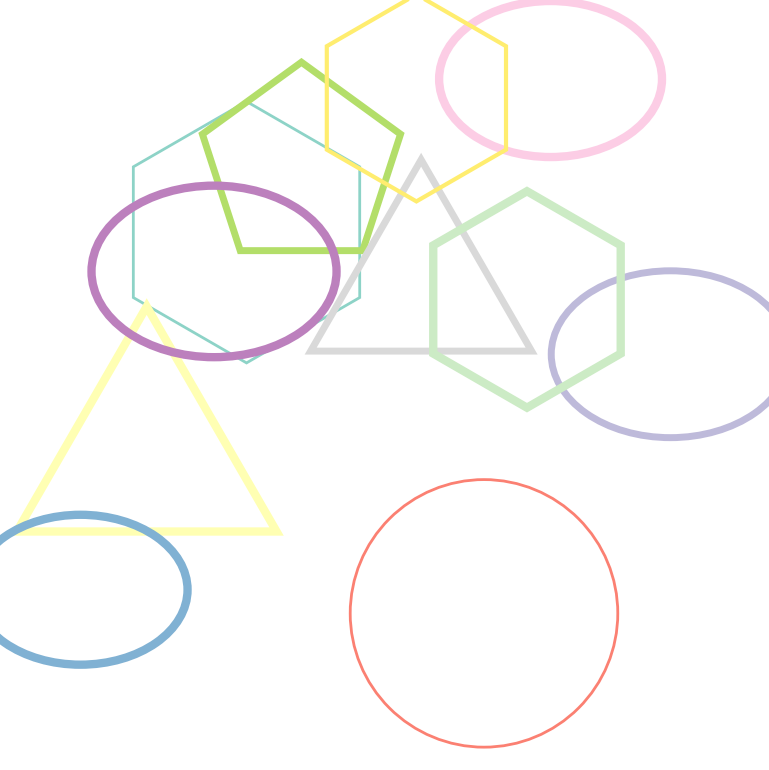[{"shape": "hexagon", "thickness": 1, "radius": 0.85, "center": [0.32, 0.698]}, {"shape": "triangle", "thickness": 3, "radius": 0.97, "center": [0.19, 0.407]}, {"shape": "oval", "thickness": 2.5, "radius": 0.77, "center": [0.871, 0.54]}, {"shape": "circle", "thickness": 1, "radius": 0.87, "center": [0.629, 0.203]}, {"shape": "oval", "thickness": 3, "radius": 0.7, "center": [0.105, 0.234]}, {"shape": "pentagon", "thickness": 2.5, "radius": 0.68, "center": [0.392, 0.784]}, {"shape": "oval", "thickness": 3, "radius": 0.72, "center": [0.715, 0.897]}, {"shape": "triangle", "thickness": 2.5, "radius": 0.83, "center": [0.547, 0.627]}, {"shape": "oval", "thickness": 3, "radius": 0.8, "center": [0.278, 0.648]}, {"shape": "hexagon", "thickness": 3, "radius": 0.7, "center": [0.684, 0.611]}, {"shape": "hexagon", "thickness": 1.5, "radius": 0.67, "center": [0.541, 0.873]}]